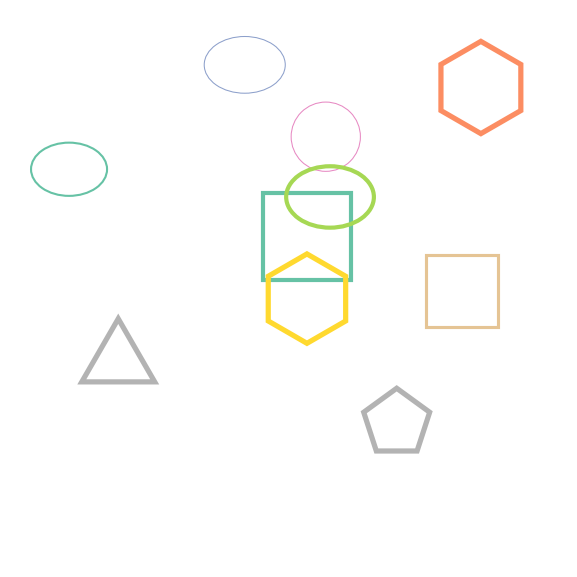[{"shape": "square", "thickness": 2, "radius": 0.38, "center": [0.531, 0.59]}, {"shape": "oval", "thickness": 1, "radius": 0.33, "center": [0.12, 0.706]}, {"shape": "hexagon", "thickness": 2.5, "radius": 0.4, "center": [0.833, 0.848]}, {"shape": "oval", "thickness": 0.5, "radius": 0.35, "center": [0.424, 0.887]}, {"shape": "circle", "thickness": 0.5, "radius": 0.3, "center": [0.564, 0.762]}, {"shape": "oval", "thickness": 2, "radius": 0.38, "center": [0.571, 0.658]}, {"shape": "hexagon", "thickness": 2.5, "radius": 0.39, "center": [0.532, 0.482]}, {"shape": "square", "thickness": 1.5, "radius": 0.31, "center": [0.8, 0.496]}, {"shape": "pentagon", "thickness": 2.5, "radius": 0.3, "center": [0.687, 0.267]}, {"shape": "triangle", "thickness": 2.5, "radius": 0.36, "center": [0.205, 0.374]}]